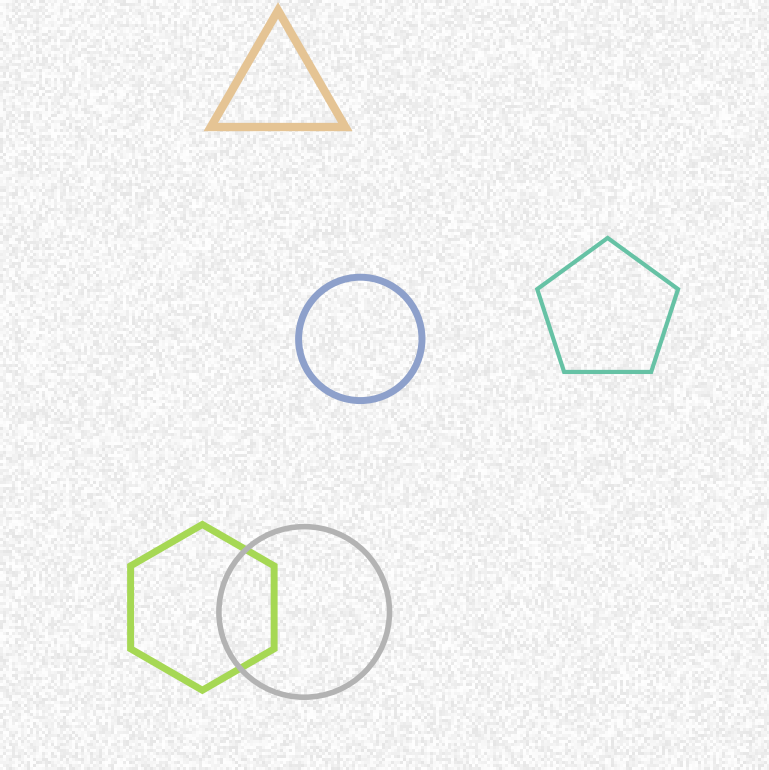[{"shape": "pentagon", "thickness": 1.5, "radius": 0.48, "center": [0.789, 0.595]}, {"shape": "circle", "thickness": 2.5, "radius": 0.4, "center": [0.468, 0.56]}, {"shape": "hexagon", "thickness": 2.5, "radius": 0.54, "center": [0.263, 0.211]}, {"shape": "triangle", "thickness": 3, "radius": 0.5, "center": [0.361, 0.885]}, {"shape": "circle", "thickness": 2, "radius": 0.55, "center": [0.395, 0.205]}]